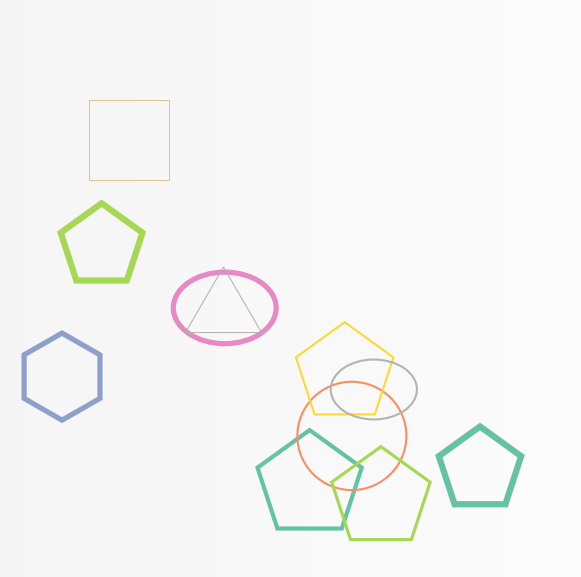[{"shape": "pentagon", "thickness": 3, "radius": 0.37, "center": [0.826, 0.186]}, {"shape": "pentagon", "thickness": 2, "radius": 0.47, "center": [0.533, 0.16]}, {"shape": "circle", "thickness": 1, "radius": 0.47, "center": [0.605, 0.244]}, {"shape": "hexagon", "thickness": 2.5, "radius": 0.38, "center": [0.107, 0.347]}, {"shape": "oval", "thickness": 2.5, "radius": 0.44, "center": [0.387, 0.466]}, {"shape": "pentagon", "thickness": 3, "radius": 0.37, "center": [0.175, 0.573]}, {"shape": "pentagon", "thickness": 1.5, "radius": 0.45, "center": [0.655, 0.137]}, {"shape": "pentagon", "thickness": 1, "radius": 0.44, "center": [0.593, 0.353]}, {"shape": "square", "thickness": 0.5, "radius": 0.35, "center": [0.222, 0.757]}, {"shape": "oval", "thickness": 1, "radius": 0.37, "center": [0.643, 0.325]}, {"shape": "triangle", "thickness": 0.5, "radius": 0.38, "center": [0.384, 0.461]}]